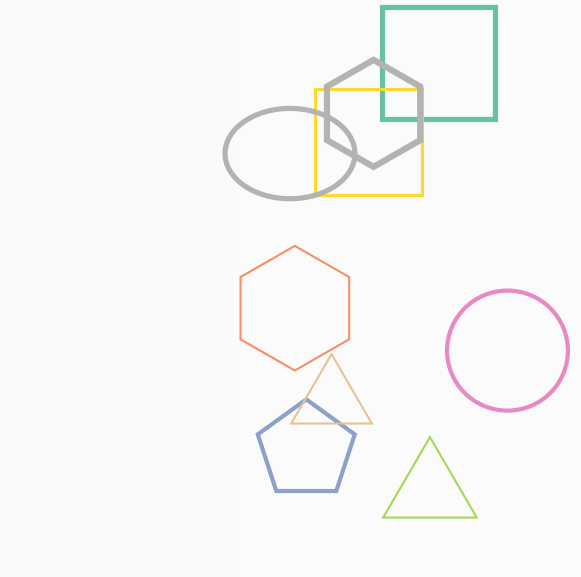[{"shape": "square", "thickness": 2.5, "radius": 0.49, "center": [0.755, 0.89]}, {"shape": "hexagon", "thickness": 1, "radius": 0.54, "center": [0.507, 0.465]}, {"shape": "pentagon", "thickness": 2, "radius": 0.44, "center": [0.527, 0.22]}, {"shape": "circle", "thickness": 2, "radius": 0.52, "center": [0.873, 0.392]}, {"shape": "triangle", "thickness": 1, "radius": 0.46, "center": [0.74, 0.149]}, {"shape": "square", "thickness": 1.5, "radius": 0.46, "center": [0.634, 0.754]}, {"shape": "triangle", "thickness": 1, "radius": 0.4, "center": [0.57, 0.306]}, {"shape": "oval", "thickness": 2.5, "radius": 0.56, "center": [0.499, 0.733]}, {"shape": "hexagon", "thickness": 3, "radius": 0.46, "center": [0.643, 0.803]}]